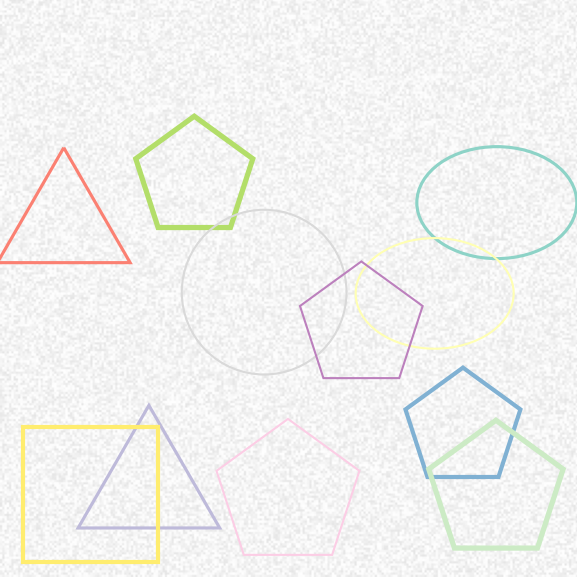[{"shape": "oval", "thickness": 1.5, "radius": 0.69, "center": [0.86, 0.648]}, {"shape": "oval", "thickness": 1, "radius": 0.68, "center": [0.753, 0.491]}, {"shape": "triangle", "thickness": 1.5, "radius": 0.71, "center": [0.258, 0.156]}, {"shape": "triangle", "thickness": 1.5, "radius": 0.66, "center": [0.11, 0.611]}, {"shape": "pentagon", "thickness": 2, "radius": 0.52, "center": [0.802, 0.258]}, {"shape": "pentagon", "thickness": 2.5, "radius": 0.53, "center": [0.336, 0.691]}, {"shape": "pentagon", "thickness": 1, "radius": 0.65, "center": [0.499, 0.144]}, {"shape": "circle", "thickness": 1, "radius": 0.71, "center": [0.457, 0.493]}, {"shape": "pentagon", "thickness": 1, "radius": 0.56, "center": [0.626, 0.435]}, {"shape": "pentagon", "thickness": 2.5, "radius": 0.61, "center": [0.859, 0.149]}, {"shape": "square", "thickness": 2, "radius": 0.58, "center": [0.156, 0.143]}]